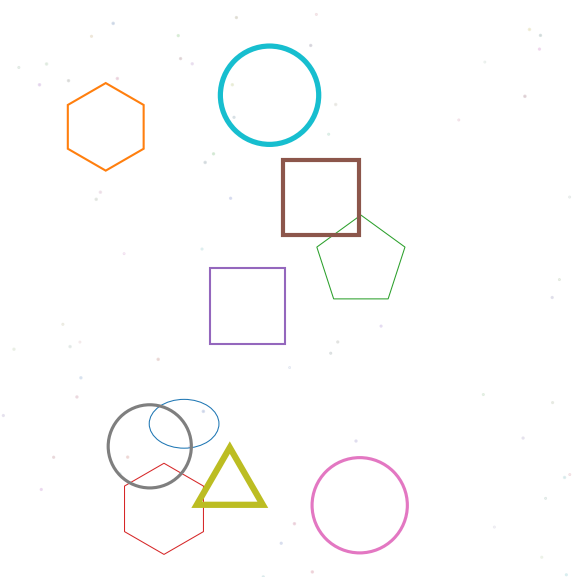[{"shape": "oval", "thickness": 0.5, "radius": 0.3, "center": [0.319, 0.265]}, {"shape": "hexagon", "thickness": 1, "radius": 0.38, "center": [0.183, 0.779]}, {"shape": "pentagon", "thickness": 0.5, "radius": 0.4, "center": [0.625, 0.546]}, {"shape": "hexagon", "thickness": 0.5, "radius": 0.39, "center": [0.284, 0.118]}, {"shape": "square", "thickness": 1, "radius": 0.33, "center": [0.429, 0.469]}, {"shape": "square", "thickness": 2, "radius": 0.33, "center": [0.556, 0.657]}, {"shape": "circle", "thickness": 1.5, "radius": 0.41, "center": [0.623, 0.124]}, {"shape": "circle", "thickness": 1.5, "radius": 0.36, "center": [0.259, 0.226]}, {"shape": "triangle", "thickness": 3, "radius": 0.33, "center": [0.398, 0.158]}, {"shape": "circle", "thickness": 2.5, "radius": 0.43, "center": [0.467, 0.834]}]